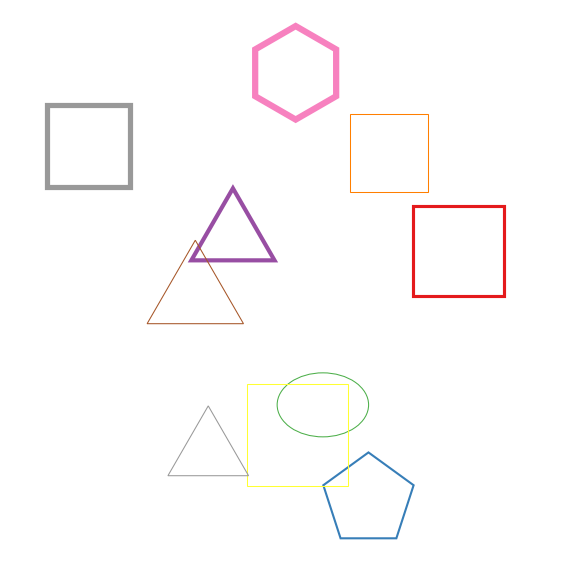[{"shape": "square", "thickness": 1.5, "radius": 0.39, "center": [0.794, 0.564]}, {"shape": "pentagon", "thickness": 1, "radius": 0.41, "center": [0.638, 0.134]}, {"shape": "oval", "thickness": 0.5, "radius": 0.4, "center": [0.559, 0.298]}, {"shape": "triangle", "thickness": 2, "radius": 0.42, "center": [0.403, 0.59]}, {"shape": "square", "thickness": 0.5, "radius": 0.34, "center": [0.674, 0.734]}, {"shape": "square", "thickness": 0.5, "radius": 0.44, "center": [0.515, 0.246]}, {"shape": "triangle", "thickness": 0.5, "radius": 0.48, "center": [0.338, 0.487]}, {"shape": "hexagon", "thickness": 3, "radius": 0.4, "center": [0.512, 0.873]}, {"shape": "square", "thickness": 2.5, "radius": 0.36, "center": [0.154, 0.746]}, {"shape": "triangle", "thickness": 0.5, "radius": 0.4, "center": [0.361, 0.216]}]